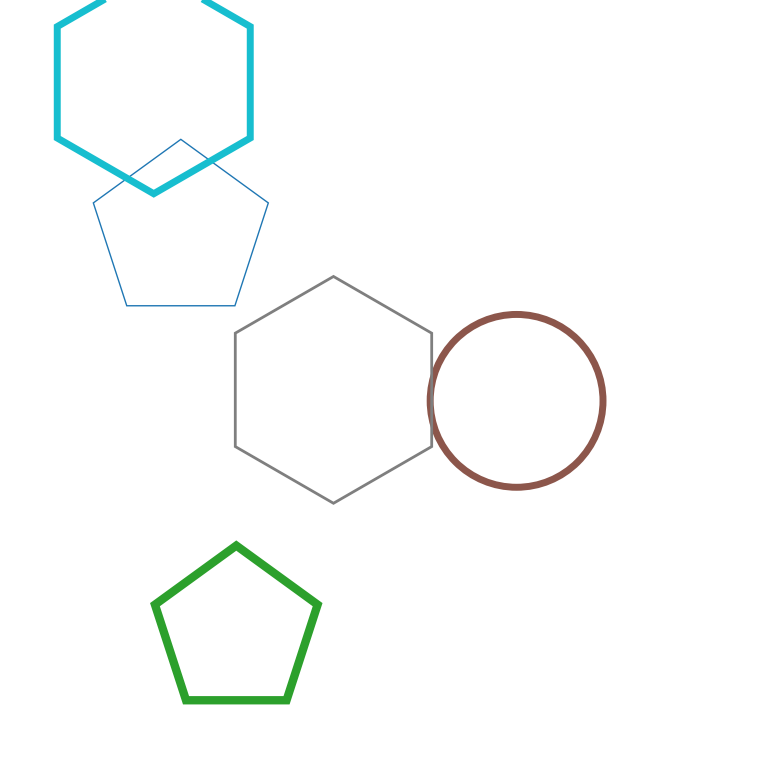[{"shape": "pentagon", "thickness": 0.5, "radius": 0.6, "center": [0.235, 0.7]}, {"shape": "pentagon", "thickness": 3, "radius": 0.56, "center": [0.307, 0.18]}, {"shape": "circle", "thickness": 2.5, "radius": 0.56, "center": [0.671, 0.479]}, {"shape": "hexagon", "thickness": 1, "radius": 0.74, "center": [0.433, 0.494]}, {"shape": "hexagon", "thickness": 2.5, "radius": 0.72, "center": [0.2, 0.893]}]